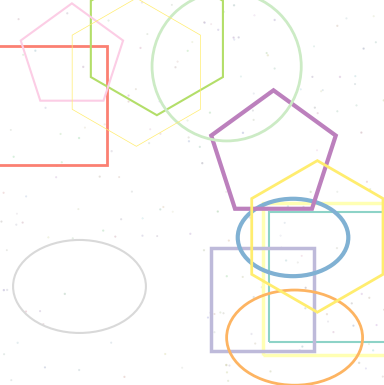[{"shape": "square", "thickness": 1.5, "radius": 0.84, "center": [0.867, 0.281]}, {"shape": "square", "thickness": 2.5, "radius": 0.99, "center": [0.882, 0.275]}, {"shape": "square", "thickness": 2.5, "radius": 0.67, "center": [0.683, 0.223]}, {"shape": "square", "thickness": 2, "radius": 0.78, "center": [0.122, 0.726]}, {"shape": "oval", "thickness": 3, "radius": 0.72, "center": [0.761, 0.383]}, {"shape": "oval", "thickness": 2, "radius": 0.88, "center": [0.765, 0.123]}, {"shape": "hexagon", "thickness": 1.5, "radius": 0.99, "center": [0.407, 0.899]}, {"shape": "pentagon", "thickness": 1.5, "radius": 0.7, "center": [0.187, 0.852]}, {"shape": "oval", "thickness": 1.5, "radius": 0.86, "center": [0.206, 0.256]}, {"shape": "pentagon", "thickness": 3, "radius": 0.85, "center": [0.71, 0.595]}, {"shape": "circle", "thickness": 2, "radius": 0.97, "center": [0.589, 0.828]}, {"shape": "hexagon", "thickness": 2, "radius": 0.98, "center": [0.824, 0.386]}, {"shape": "hexagon", "thickness": 0.5, "radius": 0.96, "center": [0.354, 0.812]}]